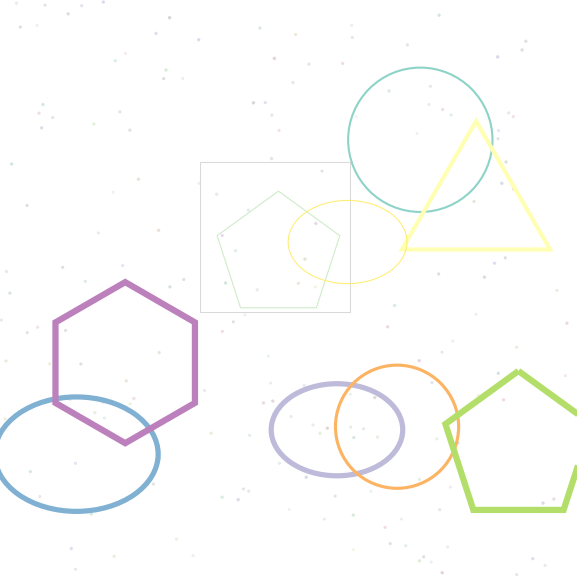[{"shape": "circle", "thickness": 1, "radius": 0.62, "center": [0.728, 0.757]}, {"shape": "triangle", "thickness": 2, "radius": 0.74, "center": [0.824, 0.641]}, {"shape": "oval", "thickness": 2.5, "radius": 0.57, "center": [0.583, 0.255]}, {"shape": "oval", "thickness": 2.5, "radius": 0.71, "center": [0.132, 0.213]}, {"shape": "circle", "thickness": 1.5, "radius": 0.53, "center": [0.688, 0.26]}, {"shape": "pentagon", "thickness": 3, "radius": 0.66, "center": [0.898, 0.224]}, {"shape": "square", "thickness": 0.5, "radius": 0.65, "center": [0.476, 0.589]}, {"shape": "hexagon", "thickness": 3, "radius": 0.7, "center": [0.217, 0.371]}, {"shape": "pentagon", "thickness": 0.5, "radius": 0.56, "center": [0.482, 0.557]}, {"shape": "oval", "thickness": 0.5, "radius": 0.51, "center": [0.602, 0.58]}]